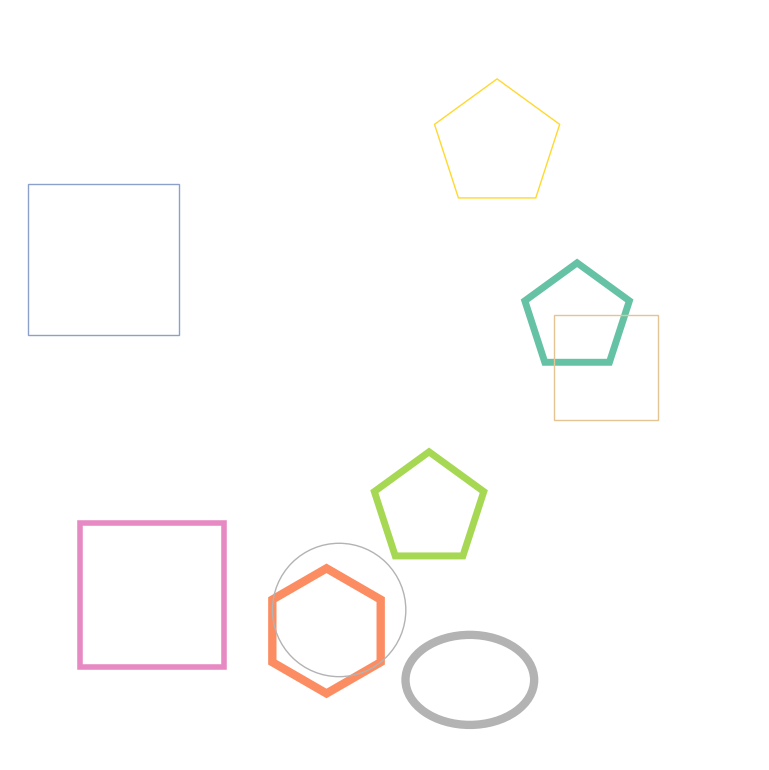[{"shape": "pentagon", "thickness": 2.5, "radius": 0.36, "center": [0.749, 0.587]}, {"shape": "hexagon", "thickness": 3, "radius": 0.41, "center": [0.424, 0.181]}, {"shape": "square", "thickness": 0.5, "radius": 0.49, "center": [0.135, 0.663]}, {"shape": "square", "thickness": 2, "radius": 0.47, "center": [0.198, 0.227]}, {"shape": "pentagon", "thickness": 2.5, "radius": 0.37, "center": [0.557, 0.338]}, {"shape": "pentagon", "thickness": 0.5, "radius": 0.43, "center": [0.646, 0.812]}, {"shape": "square", "thickness": 0.5, "radius": 0.34, "center": [0.787, 0.523]}, {"shape": "circle", "thickness": 0.5, "radius": 0.43, "center": [0.44, 0.208]}, {"shape": "oval", "thickness": 3, "radius": 0.42, "center": [0.61, 0.117]}]